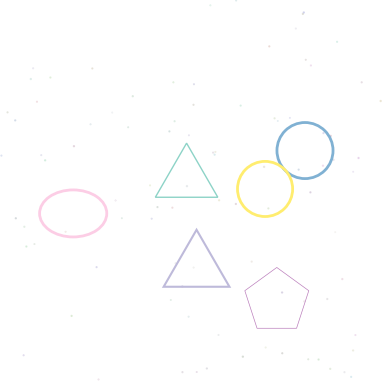[{"shape": "triangle", "thickness": 1, "radius": 0.47, "center": [0.485, 0.534]}, {"shape": "triangle", "thickness": 1.5, "radius": 0.49, "center": [0.511, 0.304]}, {"shape": "circle", "thickness": 2, "radius": 0.36, "center": [0.792, 0.609]}, {"shape": "oval", "thickness": 2, "radius": 0.44, "center": [0.19, 0.446]}, {"shape": "pentagon", "thickness": 0.5, "radius": 0.44, "center": [0.719, 0.218]}, {"shape": "circle", "thickness": 2, "radius": 0.36, "center": [0.688, 0.509]}]